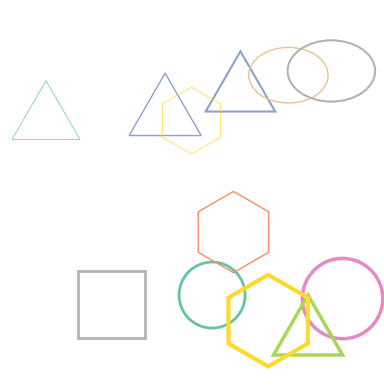[{"shape": "triangle", "thickness": 0.5, "radius": 0.51, "center": [0.119, 0.689]}, {"shape": "circle", "thickness": 2, "radius": 0.43, "center": [0.551, 0.234]}, {"shape": "hexagon", "thickness": 1, "radius": 0.53, "center": [0.606, 0.397]}, {"shape": "triangle", "thickness": 1, "radius": 0.54, "center": [0.429, 0.702]}, {"shape": "triangle", "thickness": 1.5, "radius": 0.52, "center": [0.625, 0.762]}, {"shape": "circle", "thickness": 2.5, "radius": 0.52, "center": [0.89, 0.225]}, {"shape": "triangle", "thickness": 2.5, "radius": 0.52, "center": [0.8, 0.13]}, {"shape": "hexagon", "thickness": 3, "radius": 0.6, "center": [0.697, 0.167]}, {"shape": "hexagon", "thickness": 0.5, "radius": 0.43, "center": [0.497, 0.687]}, {"shape": "oval", "thickness": 1, "radius": 0.52, "center": [0.749, 0.805]}, {"shape": "square", "thickness": 2, "radius": 0.44, "center": [0.29, 0.208]}, {"shape": "oval", "thickness": 1.5, "radius": 0.57, "center": [0.861, 0.816]}]